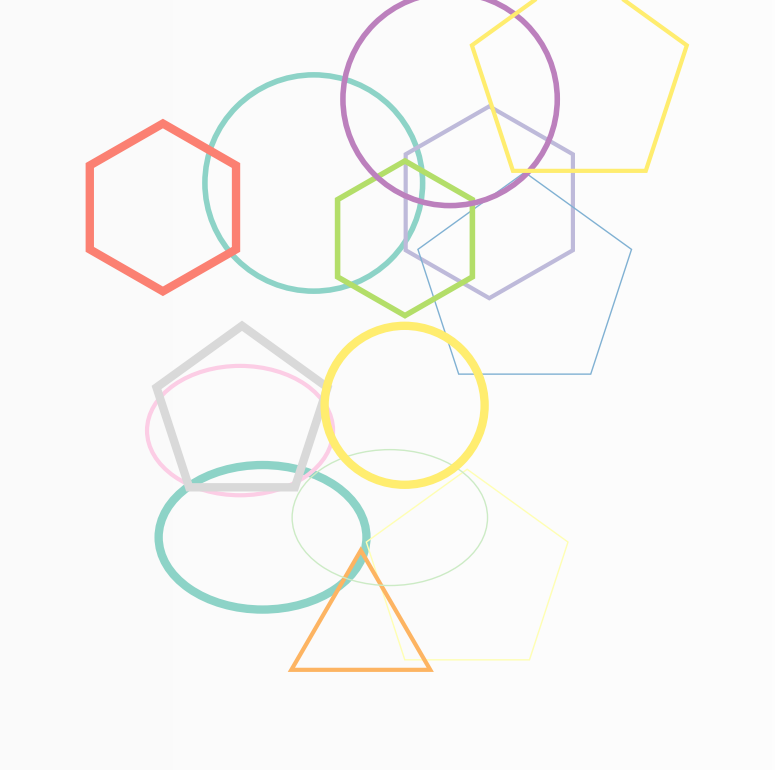[{"shape": "oval", "thickness": 3, "radius": 0.67, "center": [0.339, 0.302]}, {"shape": "circle", "thickness": 2, "radius": 0.7, "center": [0.405, 0.762]}, {"shape": "pentagon", "thickness": 0.5, "radius": 0.68, "center": [0.603, 0.254]}, {"shape": "hexagon", "thickness": 1.5, "radius": 0.62, "center": [0.631, 0.737]}, {"shape": "hexagon", "thickness": 3, "radius": 0.54, "center": [0.21, 0.731]}, {"shape": "pentagon", "thickness": 0.5, "radius": 0.72, "center": [0.677, 0.631]}, {"shape": "triangle", "thickness": 1.5, "radius": 0.52, "center": [0.466, 0.182]}, {"shape": "hexagon", "thickness": 2, "radius": 0.5, "center": [0.523, 0.691]}, {"shape": "oval", "thickness": 1.5, "radius": 0.6, "center": [0.31, 0.441]}, {"shape": "pentagon", "thickness": 3, "radius": 0.58, "center": [0.312, 0.461]}, {"shape": "circle", "thickness": 2, "radius": 0.69, "center": [0.581, 0.871]}, {"shape": "oval", "thickness": 0.5, "radius": 0.63, "center": [0.503, 0.328]}, {"shape": "pentagon", "thickness": 1.5, "radius": 0.73, "center": [0.748, 0.896]}, {"shape": "circle", "thickness": 3, "radius": 0.52, "center": [0.522, 0.474]}]